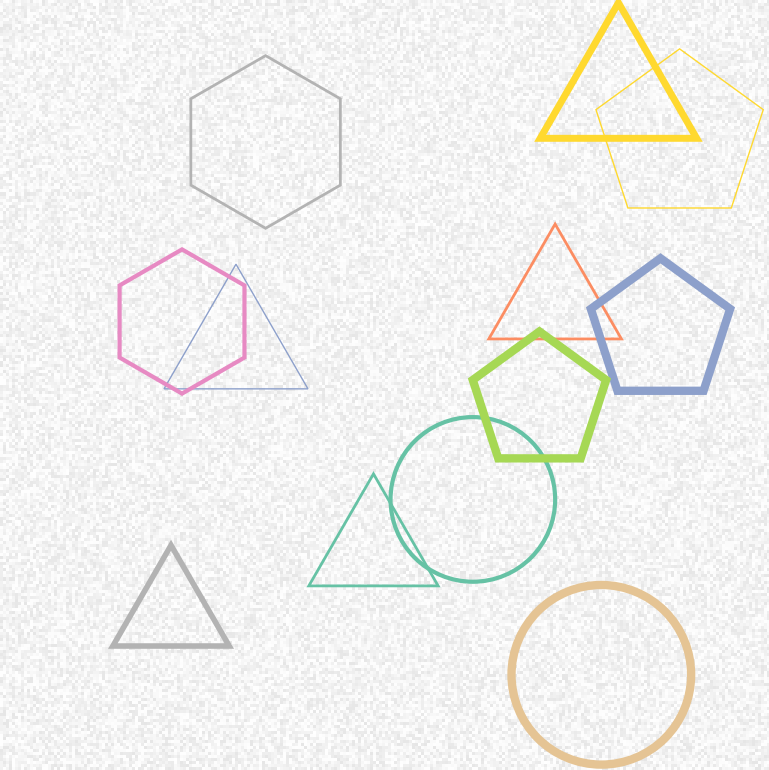[{"shape": "circle", "thickness": 1.5, "radius": 0.53, "center": [0.614, 0.351]}, {"shape": "triangle", "thickness": 1, "radius": 0.48, "center": [0.485, 0.288]}, {"shape": "triangle", "thickness": 1, "radius": 0.5, "center": [0.721, 0.61]}, {"shape": "triangle", "thickness": 0.5, "radius": 0.54, "center": [0.306, 0.549]}, {"shape": "pentagon", "thickness": 3, "radius": 0.48, "center": [0.858, 0.569]}, {"shape": "hexagon", "thickness": 1.5, "radius": 0.47, "center": [0.236, 0.582]}, {"shape": "pentagon", "thickness": 3, "radius": 0.46, "center": [0.701, 0.478]}, {"shape": "triangle", "thickness": 2.5, "radius": 0.59, "center": [0.803, 0.879]}, {"shape": "pentagon", "thickness": 0.5, "radius": 0.57, "center": [0.883, 0.822]}, {"shape": "circle", "thickness": 3, "radius": 0.58, "center": [0.781, 0.124]}, {"shape": "hexagon", "thickness": 1, "radius": 0.56, "center": [0.345, 0.816]}, {"shape": "triangle", "thickness": 2, "radius": 0.44, "center": [0.222, 0.205]}]